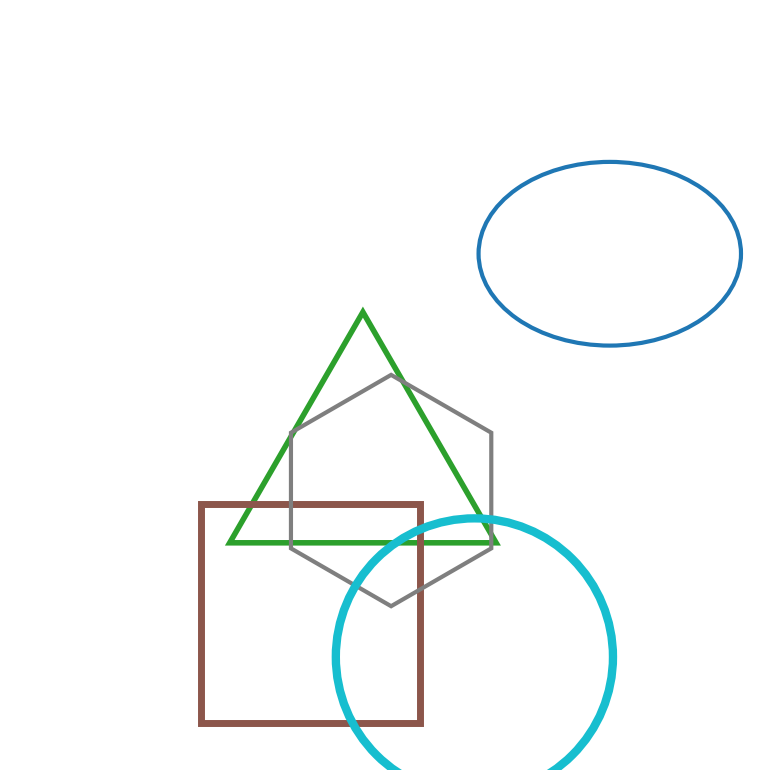[{"shape": "oval", "thickness": 1.5, "radius": 0.85, "center": [0.792, 0.67]}, {"shape": "triangle", "thickness": 2, "radius": 1.0, "center": [0.471, 0.395]}, {"shape": "square", "thickness": 2.5, "radius": 0.71, "center": [0.403, 0.203]}, {"shape": "hexagon", "thickness": 1.5, "radius": 0.75, "center": [0.508, 0.363]}, {"shape": "circle", "thickness": 3, "radius": 0.9, "center": [0.616, 0.147]}]